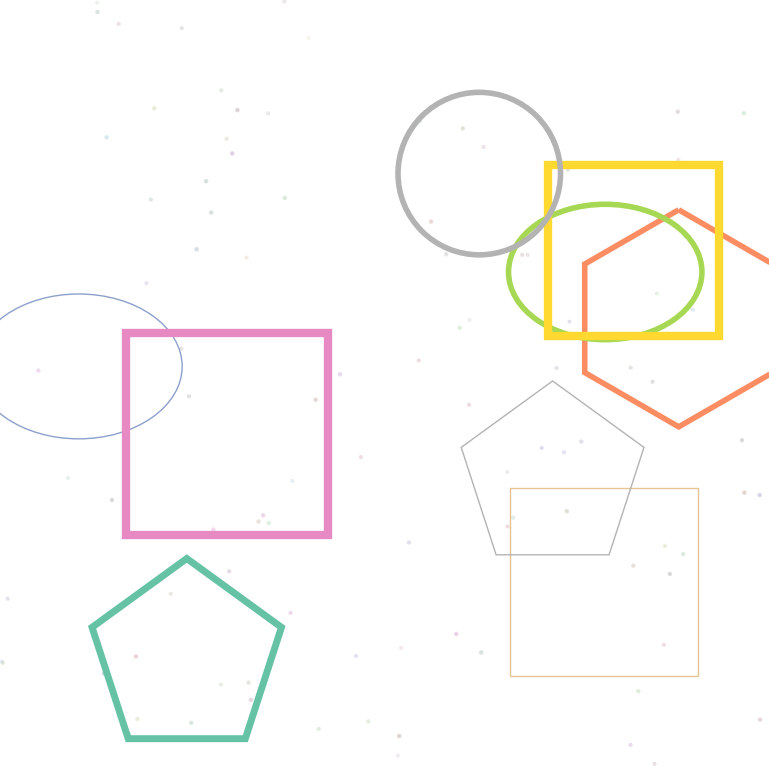[{"shape": "pentagon", "thickness": 2.5, "radius": 0.65, "center": [0.243, 0.145]}, {"shape": "hexagon", "thickness": 2, "radius": 0.7, "center": [0.881, 0.587]}, {"shape": "oval", "thickness": 0.5, "radius": 0.67, "center": [0.102, 0.524]}, {"shape": "square", "thickness": 3, "radius": 0.66, "center": [0.294, 0.436]}, {"shape": "oval", "thickness": 2, "radius": 0.63, "center": [0.786, 0.647]}, {"shape": "square", "thickness": 3, "radius": 0.56, "center": [0.823, 0.675]}, {"shape": "square", "thickness": 0.5, "radius": 0.61, "center": [0.785, 0.244]}, {"shape": "pentagon", "thickness": 0.5, "radius": 0.62, "center": [0.718, 0.38]}, {"shape": "circle", "thickness": 2, "radius": 0.53, "center": [0.622, 0.775]}]